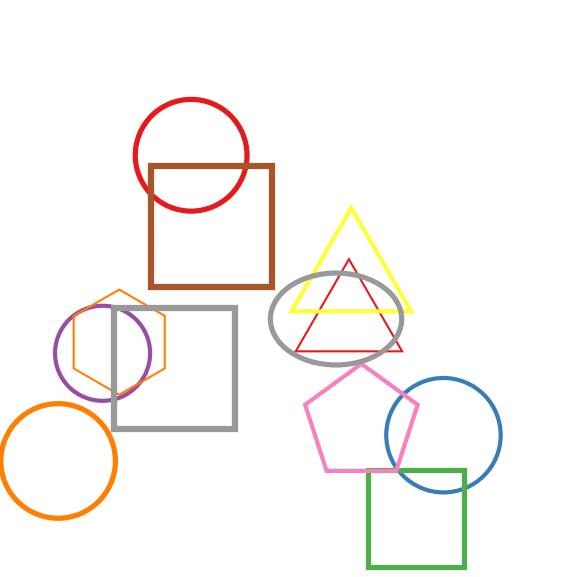[{"shape": "triangle", "thickness": 1, "radius": 0.53, "center": [0.604, 0.444]}, {"shape": "circle", "thickness": 2.5, "radius": 0.48, "center": [0.331, 0.73]}, {"shape": "circle", "thickness": 2, "radius": 0.5, "center": [0.768, 0.246]}, {"shape": "square", "thickness": 2.5, "radius": 0.42, "center": [0.72, 0.101]}, {"shape": "circle", "thickness": 2, "radius": 0.41, "center": [0.178, 0.387]}, {"shape": "circle", "thickness": 2.5, "radius": 0.5, "center": [0.101, 0.201]}, {"shape": "hexagon", "thickness": 1, "radius": 0.46, "center": [0.206, 0.407]}, {"shape": "triangle", "thickness": 2, "radius": 0.6, "center": [0.608, 0.52]}, {"shape": "square", "thickness": 3, "radius": 0.52, "center": [0.366, 0.607]}, {"shape": "pentagon", "thickness": 2, "radius": 0.51, "center": [0.626, 0.267]}, {"shape": "oval", "thickness": 2.5, "radius": 0.57, "center": [0.582, 0.447]}, {"shape": "square", "thickness": 3, "radius": 0.53, "center": [0.303, 0.361]}]